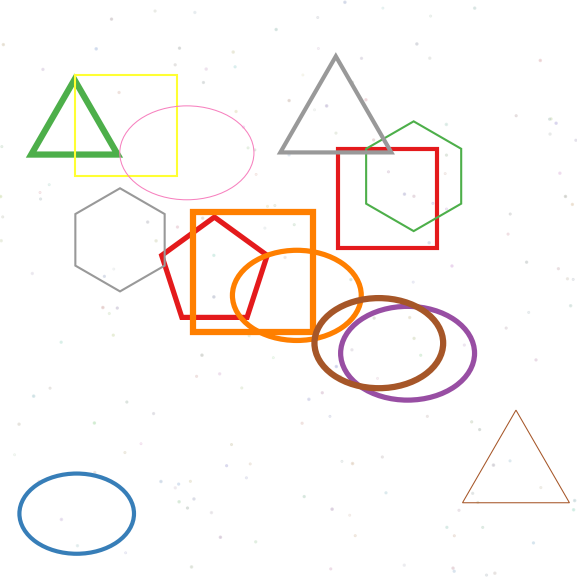[{"shape": "pentagon", "thickness": 2.5, "radius": 0.48, "center": [0.371, 0.527]}, {"shape": "square", "thickness": 2, "radius": 0.43, "center": [0.672, 0.655]}, {"shape": "oval", "thickness": 2, "radius": 0.5, "center": [0.133, 0.11]}, {"shape": "hexagon", "thickness": 1, "radius": 0.48, "center": [0.716, 0.694]}, {"shape": "triangle", "thickness": 3, "radius": 0.43, "center": [0.129, 0.775]}, {"shape": "oval", "thickness": 2.5, "radius": 0.58, "center": [0.706, 0.387]}, {"shape": "square", "thickness": 3, "radius": 0.52, "center": [0.438, 0.528]}, {"shape": "oval", "thickness": 2.5, "radius": 0.56, "center": [0.514, 0.488]}, {"shape": "square", "thickness": 1, "radius": 0.44, "center": [0.218, 0.782]}, {"shape": "oval", "thickness": 3, "radius": 0.56, "center": [0.656, 0.405]}, {"shape": "triangle", "thickness": 0.5, "radius": 0.53, "center": [0.893, 0.182]}, {"shape": "oval", "thickness": 0.5, "radius": 0.58, "center": [0.324, 0.735]}, {"shape": "triangle", "thickness": 2, "radius": 0.55, "center": [0.582, 0.791]}, {"shape": "hexagon", "thickness": 1, "radius": 0.45, "center": [0.208, 0.584]}]